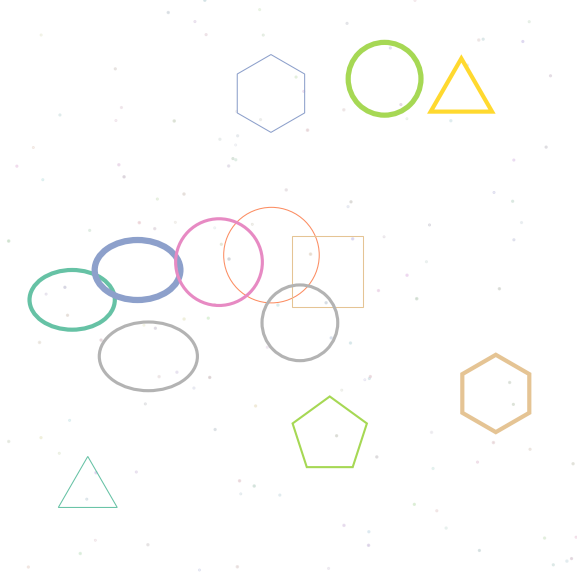[{"shape": "oval", "thickness": 2, "radius": 0.37, "center": [0.125, 0.48]}, {"shape": "triangle", "thickness": 0.5, "radius": 0.29, "center": [0.152, 0.15]}, {"shape": "circle", "thickness": 0.5, "radius": 0.41, "center": [0.47, 0.557]}, {"shape": "hexagon", "thickness": 0.5, "radius": 0.34, "center": [0.469, 0.837]}, {"shape": "oval", "thickness": 3, "radius": 0.37, "center": [0.238, 0.532]}, {"shape": "circle", "thickness": 1.5, "radius": 0.38, "center": [0.379, 0.545]}, {"shape": "pentagon", "thickness": 1, "radius": 0.34, "center": [0.571, 0.245]}, {"shape": "circle", "thickness": 2.5, "radius": 0.32, "center": [0.666, 0.863]}, {"shape": "triangle", "thickness": 2, "radius": 0.31, "center": [0.799, 0.837]}, {"shape": "square", "thickness": 0.5, "radius": 0.31, "center": [0.567, 0.529]}, {"shape": "hexagon", "thickness": 2, "radius": 0.33, "center": [0.859, 0.318]}, {"shape": "oval", "thickness": 1.5, "radius": 0.42, "center": [0.257, 0.382]}, {"shape": "circle", "thickness": 1.5, "radius": 0.33, "center": [0.519, 0.44]}]